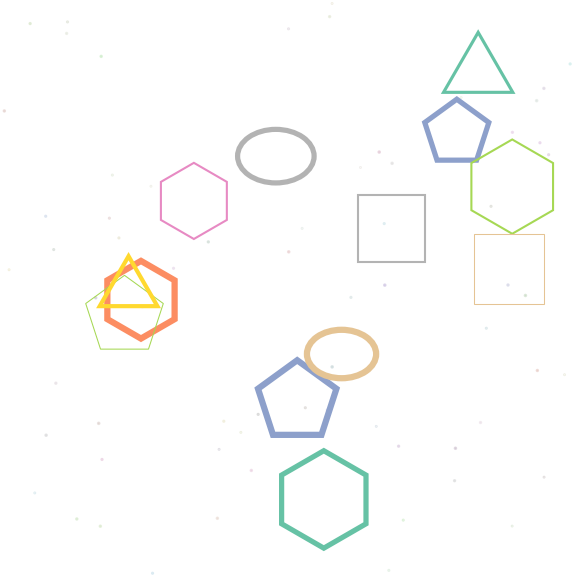[{"shape": "triangle", "thickness": 1.5, "radius": 0.35, "center": [0.828, 0.874]}, {"shape": "hexagon", "thickness": 2.5, "radius": 0.42, "center": [0.561, 0.134]}, {"shape": "hexagon", "thickness": 3, "radius": 0.34, "center": [0.244, 0.48]}, {"shape": "pentagon", "thickness": 2.5, "radius": 0.29, "center": [0.791, 0.769]}, {"shape": "pentagon", "thickness": 3, "radius": 0.36, "center": [0.515, 0.304]}, {"shape": "hexagon", "thickness": 1, "radius": 0.33, "center": [0.336, 0.651]}, {"shape": "pentagon", "thickness": 0.5, "radius": 0.35, "center": [0.216, 0.452]}, {"shape": "hexagon", "thickness": 1, "radius": 0.41, "center": [0.887, 0.676]}, {"shape": "triangle", "thickness": 2, "radius": 0.29, "center": [0.223, 0.498]}, {"shape": "oval", "thickness": 3, "radius": 0.3, "center": [0.591, 0.386]}, {"shape": "square", "thickness": 0.5, "radius": 0.3, "center": [0.881, 0.533]}, {"shape": "oval", "thickness": 2.5, "radius": 0.33, "center": [0.478, 0.729]}, {"shape": "square", "thickness": 1, "radius": 0.29, "center": [0.678, 0.604]}]